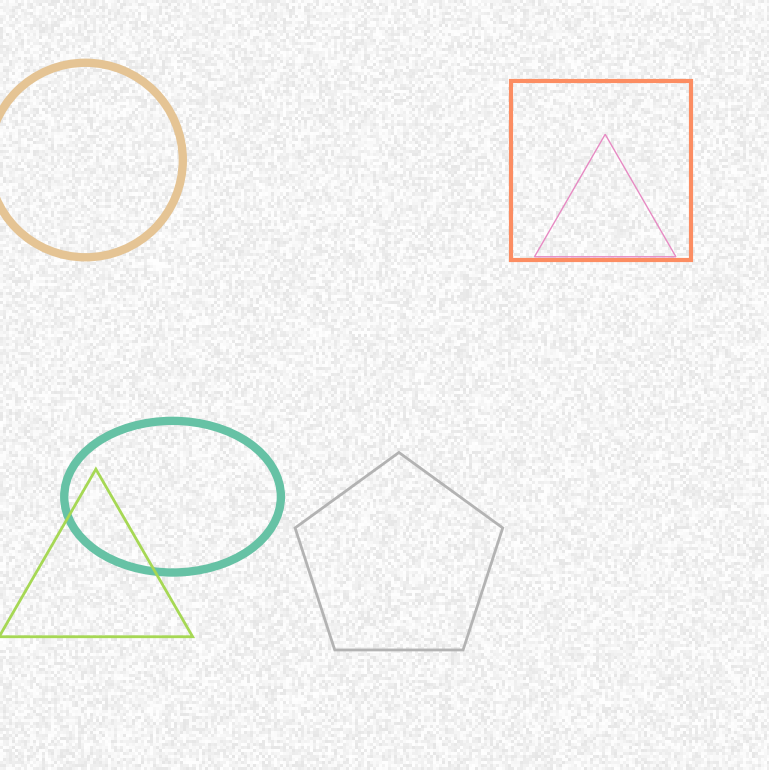[{"shape": "oval", "thickness": 3, "radius": 0.7, "center": [0.224, 0.355]}, {"shape": "square", "thickness": 1.5, "radius": 0.58, "center": [0.78, 0.779]}, {"shape": "triangle", "thickness": 0.5, "radius": 0.53, "center": [0.786, 0.72]}, {"shape": "triangle", "thickness": 1, "radius": 0.73, "center": [0.125, 0.246]}, {"shape": "circle", "thickness": 3, "radius": 0.63, "center": [0.111, 0.792]}, {"shape": "pentagon", "thickness": 1, "radius": 0.71, "center": [0.518, 0.271]}]